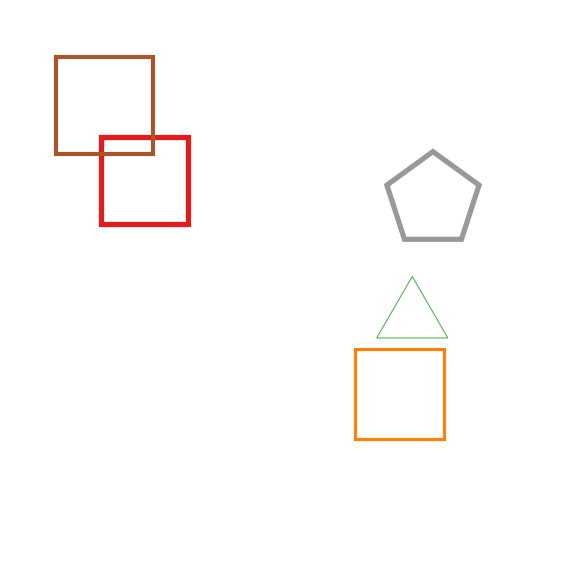[{"shape": "square", "thickness": 2.5, "radius": 0.37, "center": [0.25, 0.686]}, {"shape": "triangle", "thickness": 0.5, "radius": 0.36, "center": [0.714, 0.449]}, {"shape": "square", "thickness": 1.5, "radius": 0.39, "center": [0.692, 0.316]}, {"shape": "square", "thickness": 2, "radius": 0.42, "center": [0.18, 0.816]}, {"shape": "pentagon", "thickness": 2.5, "radius": 0.42, "center": [0.75, 0.653]}]